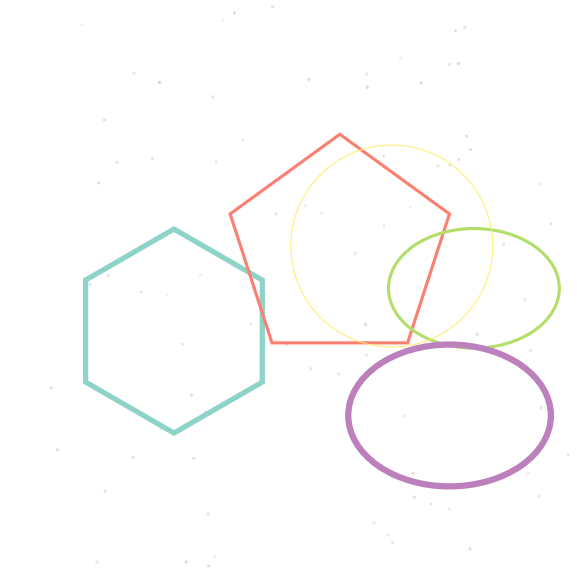[{"shape": "hexagon", "thickness": 2.5, "radius": 0.88, "center": [0.301, 0.426]}, {"shape": "pentagon", "thickness": 1.5, "radius": 1.0, "center": [0.588, 0.567]}, {"shape": "oval", "thickness": 1.5, "radius": 0.74, "center": [0.821, 0.5]}, {"shape": "oval", "thickness": 3, "radius": 0.88, "center": [0.778, 0.28]}, {"shape": "circle", "thickness": 0.5, "radius": 0.87, "center": [0.679, 0.573]}]